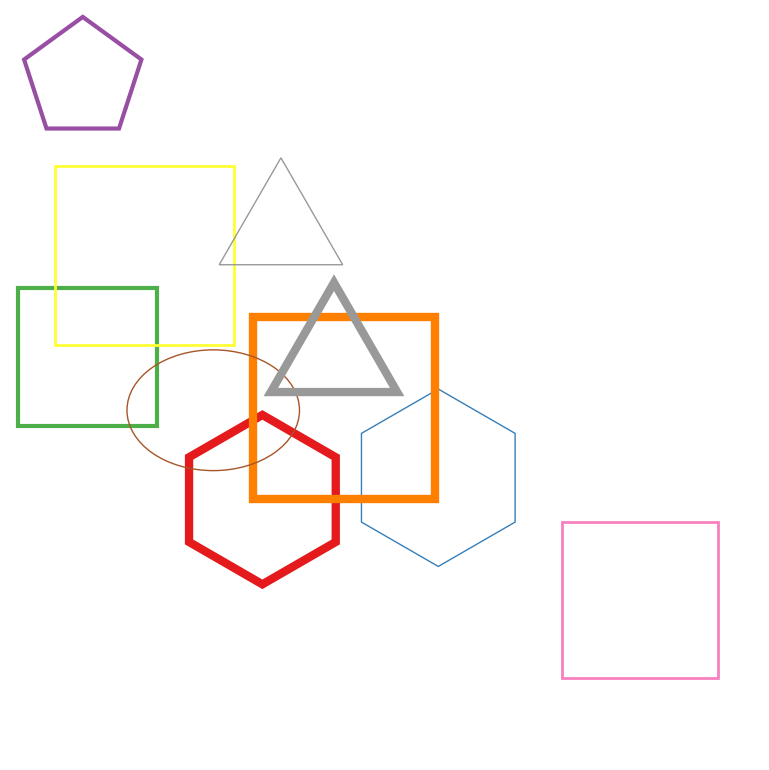[{"shape": "hexagon", "thickness": 3, "radius": 0.55, "center": [0.341, 0.351]}, {"shape": "hexagon", "thickness": 0.5, "radius": 0.58, "center": [0.569, 0.38]}, {"shape": "square", "thickness": 1.5, "radius": 0.45, "center": [0.114, 0.537]}, {"shape": "pentagon", "thickness": 1.5, "radius": 0.4, "center": [0.107, 0.898]}, {"shape": "square", "thickness": 3, "radius": 0.59, "center": [0.447, 0.47]}, {"shape": "square", "thickness": 1, "radius": 0.58, "center": [0.188, 0.668]}, {"shape": "oval", "thickness": 0.5, "radius": 0.56, "center": [0.277, 0.467]}, {"shape": "square", "thickness": 1, "radius": 0.51, "center": [0.831, 0.221]}, {"shape": "triangle", "thickness": 3, "radius": 0.47, "center": [0.434, 0.538]}, {"shape": "triangle", "thickness": 0.5, "radius": 0.46, "center": [0.365, 0.702]}]